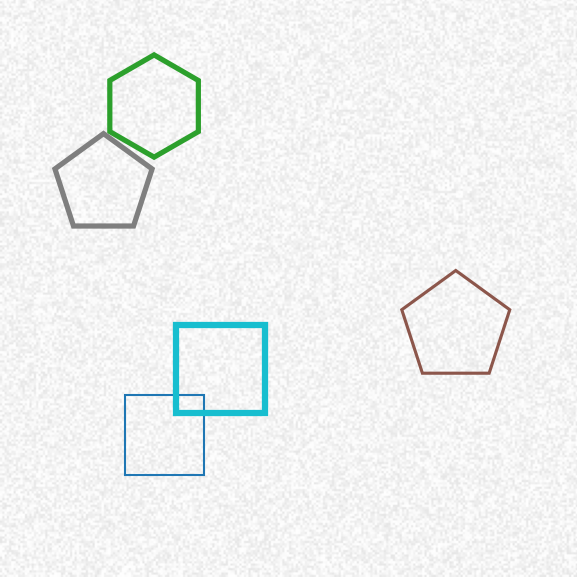[{"shape": "square", "thickness": 1, "radius": 0.34, "center": [0.285, 0.246]}, {"shape": "hexagon", "thickness": 2.5, "radius": 0.44, "center": [0.267, 0.816]}, {"shape": "pentagon", "thickness": 1.5, "radius": 0.49, "center": [0.789, 0.432]}, {"shape": "pentagon", "thickness": 2.5, "radius": 0.44, "center": [0.179, 0.679]}, {"shape": "square", "thickness": 3, "radius": 0.38, "center": [0.382, 0.36]}]